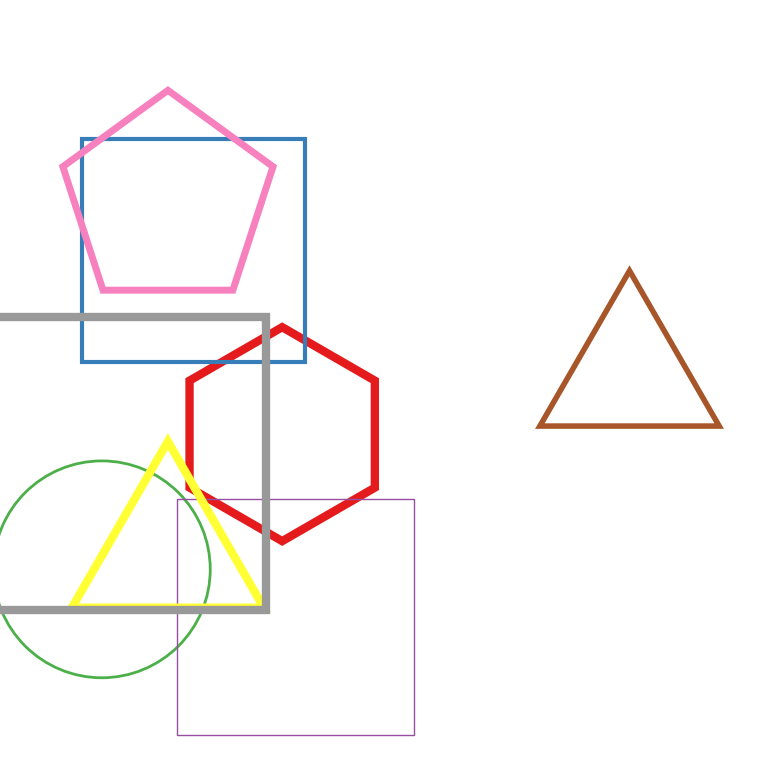[{"shape": "hexagon", "thickness": 3, "radius": 0.69, "center": [0.366, 0.436]}, {"shape": "square", "thickness": 1.5, "radius": 0.72, "center": [0.251, 0.675]}, {"shape": "circle", "thickness": 1, "radius": 0.7, "center": [0.132, 0.261]}, {"shape": "square", "thickness": 0.5, "radius": 0.77, "center": [0.384, 0.199]}, {"shape": "triangle", "thickness": 3, "radius": 0.72, "center": [0.218, 0.283]}, {"shape": "triangle", "thickness": 2, "radius": 0.67, "center": [0.818, 0.514]}, {"shape": "pentagon", "thickness": 2.5, "radius": 0.72, "center": [0.218, 0.739]}, {"shape": "square", "thickness": 3, "radius": 0.95, "center": [0.155, 0.398]}]